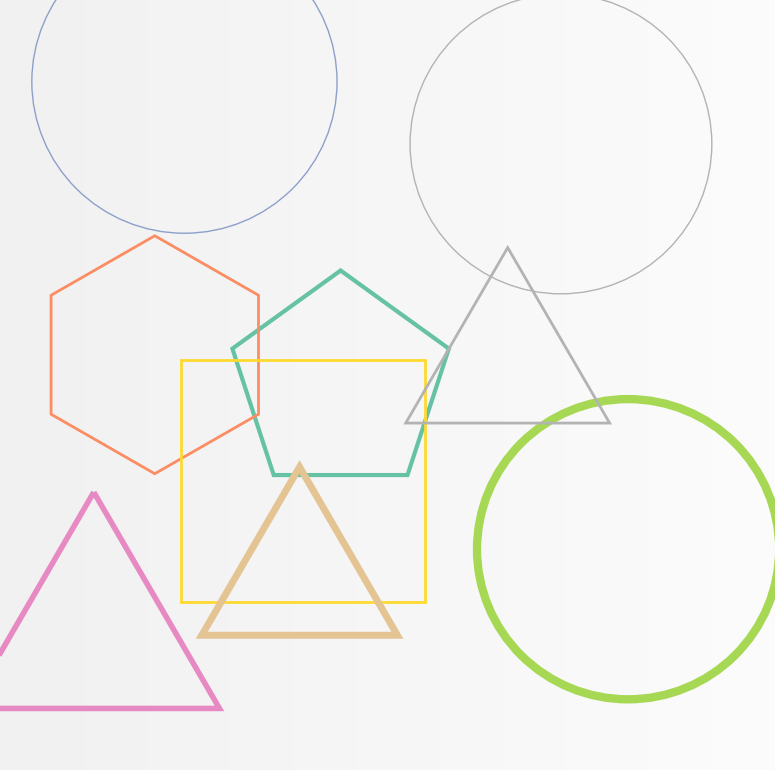[{"shape": "pentagon", "thickness": 1.5, "radius": 0.73, "center": [0.439, 0.502]}, {"shape": "hexagon", "thickness": 1, "radius": 0.77, "center": [0.2, 0.539]}, {"shape": "circle", "thickness": 0.5, "radius": 0.98, "center": [0.238, 0.894]}, {"shape": "triangle", "thickness": 2, "radius": 0.94, "center": [0.121, 0.174]}, {"shape": "circle", "thickness": 3, "radius": 0.97, "center": [0.81, 0.287]}, {"shape": "square", "thickness": 1, "radius": 0.78, "center": [0.391, 0.375]}, {"shape": "triangle", "thickness": 2.5, "radius": 0.73, "center": [0.387, 0.248]}, {"shape": "circle", "thickness": 0.5, "radius": 0.97, "center": [0.724, 0.813]}, {"shape": "triangle", "thickness": 1, "radius": 0.76, "center": [0.655, 0.527]}]